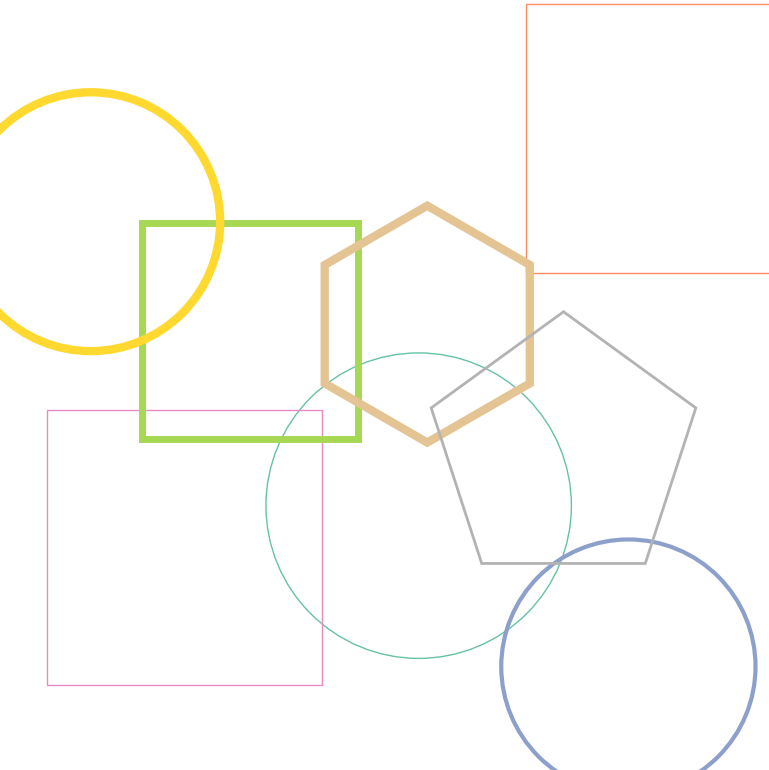[{"shape": "circle", "thickness": 0.5, "radius": 0.99, "center": [0.544, 0.343]}, {"shape": "square", "thickness": 0.5, "radius": 0.87, "center": [0.858, 0.82]}, {"shape": "circle", "thickness": 1.5, "radius": 0.83, "center": [0.816, 0.134]}, {"shape": "square", "thickness": 0.5, "radius": 0.89, "center": [0.24, 0.289]}, {"shape": "square", "thickness": 2.5, "radius": 0.7, "center": [0.324, 0.57]}, {"shape": "circle", "thickness": 3, "radius": 0.84, "center": [0.118, 0.712]}, {"shape": "hexagon", "thickness": 3, "radius": 0.77, "center": [0.555, 0.579]}, {"shape": "pentagon", "thickness": 1, "radius": 0.9, "center": [0.732, 0.414]}]